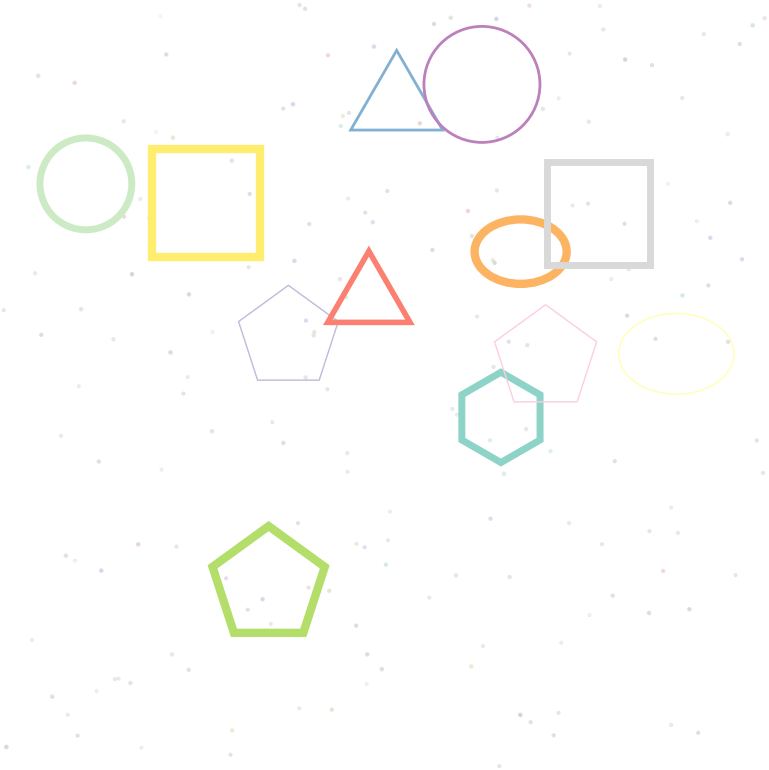[{"shape": "hexagon", "thickness": 2.5, "radius": 0.29, "center": [0.651, 0.458]}, {"shape": "oval", "thickness": 0.5, "radius": 0.37, "center": [0.878, 0.54]}, {"shape": "pentagon", "thickness": 0.5, "radius": 0.34, "center": [0.375, 0.561]}, {"shape": "triangle", "thickness": 2, "radius": 0.31, "center": [0.479, 0.612]}, {"shape": "triangle", "thickness": 1, "radius": 0.34, "center": [0.515, 0.866]}, {"shape": "oval", "thickness": 3, "radius": 0.3, "center": [0.676, 0.673]}, {"shape": "pentagon", "thickness": 3, "radius": 0.38, "center": [0.349, 0.24]}, {"shape": "pentagon", "thickness": 0.5, "radius": 0.35, "center": [0.709, 0.534]}, {"shape": "square", "thickness": 2.5, "radius": 0.34, "center": [0.777, 0.723]}, {"shape": "circle", "thickness": 1, "radius": 0.38, "center": [0.626, 0.89]}, {"shape": "circle", "thickness": 2.5, "radius": 0.3, "center": [0.112, 0.761]}, {"shape": "square", "thickness": 3, "radius": 0.35, "center": [0.267, 0.736]}]